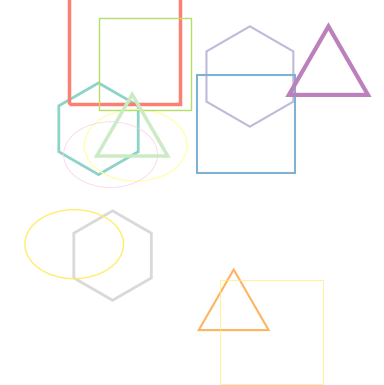[{"shape": "hexagon", "thickness": 2, "radius": 0.6, "center": [0.256, 0.666]}, {"shape": "oval", "thickness": 1, "radius": 0.67, "center": [0.352, 0.622]}, {"shape": "hexagon", "thickness": 1.5, "radius": 0.65, "center": [0.649, 0.801]}, {"shape": "square", "thickness": 2.5, "radius": 0.72, "center": [0.324, 0.873]}, {"shape": "square", "thickness": 1.5, "radius": 0.64, "center": [0.639, 0.678]}, {"shape": "triangle", "thickness": 1.5, "radius": 0.52, "center": [0.607, 0.195]}, {"shape": "square", "thickness": 1, "radius": 0.6, "center": [0.377, 0.835]}, {"shape": "oval", "thickness": 0.5, "radius": 0.61, "center": [0.287, 0.598]}, {"shape": "hexagon", "thickness": 2, "radius": 0.58, "center": [0.292, 0.336]}, {"shape": "triangle", "thickness": 3, "radius": 0.59, "center": [0.853, 0.813]}, {"shape": "triangle", "thickness": 2.5, "radius": 0.53, "center": [0.343, 0.648]}, {"shape": "square", "thickness": 0.5, "radius": 0.67, "center": [0.705, 0.137]}, {"shape": "oval", "thickness": 1, "radius": 0.64, "center": [0.193, 0.366]}]